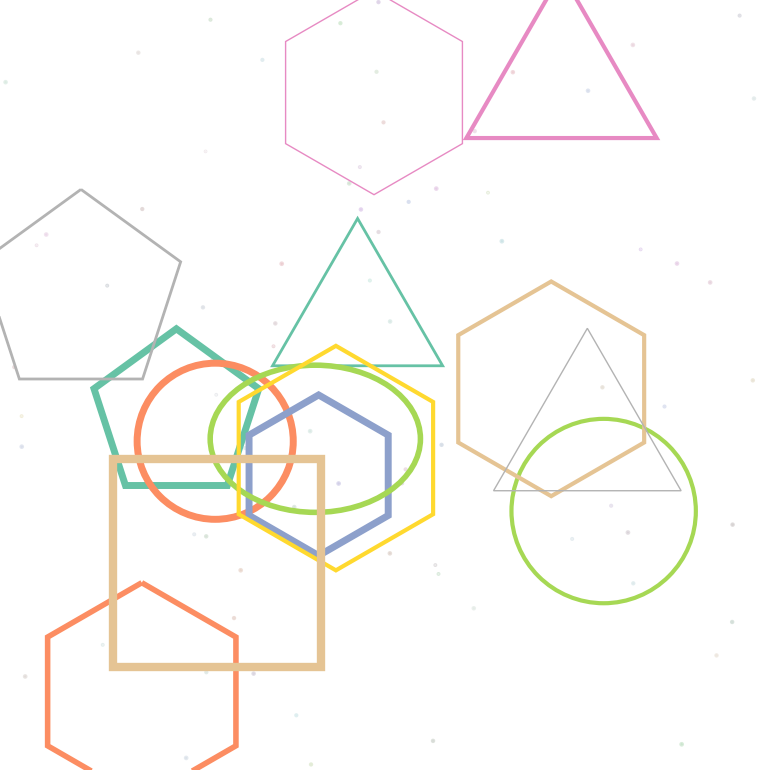[{"shape": "triangle", "thickness": 1, "radius": 0.64, "center": [0.464, 0.589]}, {"shape": "pentagon", "thickness": 2.5, "radius": 0.56, "center": [0.229, 0.46]}, {"shape": "hexagon", "thickness": 2, "radius": 0.71, "center": [0.184, 0.102]}, {"shape": "circle", "thickness": 2.5, "radius": 0.51, "center": [0.279, 0.427]}, {"shape": "hexagon", "thickness": 2.5, "radius": 0.52, "center": [0.414, 0.383]}, {"shape": "triangle", "thickness": 1.5, "radius": 0.71, "center": [0.729, 0.892]}, {"shape": "hexagon", "thickness": 0.5, "radius": 0.66, "center": [0.486, 0.88]}, {"shape": "oval", "thickness": 2, "radius": 0.68, "center": [0.409, 0.43]}, {"shape": "circle", "thickness": 1.5, "radius": 0.6, "center": [0.784, 0.336]}, {"shape": "hexagon", "thickness": 1.5, "radius": 0.73, "center": [0.436, 0.405]}, {"shape": "square", "thickness": 3, "radius": 0.68, "center": [0.281, 0.269]}, {"shape": "hexagon", "thickness": 1.5, "radius": 0.7, "center": [0.716, 0.495]}, {"shape": "pentagon", "thickness": 1, "radius": 0.68, "center": [0.105, 0.618]}, {"shape": "triangle", "thickness": 0.5, "radius": 0.7, "center": [0.763, 0.433]}]